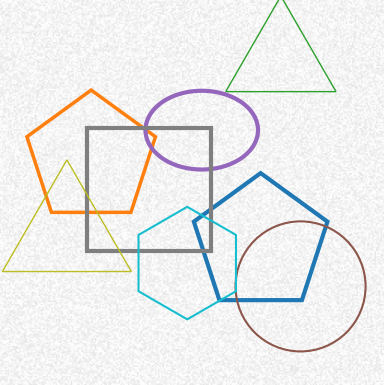[{"shape": "pentagon", "thickness": 3, "radius": 0.91, "center": [0.677, 0.368]}, {"shape": "pentagon", "thickness": 2.5, "radius": 0.88, "center": [0.237, 0.59]}, {"shape": "triangle", "thickness": 1, "radius": 0.83, "center": [0.73, 0.845]}, {"shape": "oval", "thickness": 3, "radius": 0.73, "center": [0.524, 0.662]}, {"shape": "circle", "thickness": 1.5, "radius": 0.84, "center": [0.781, 0.256]}, {"shape": "square", "thickness": 3, "radius": 0.8, "center": [0.386, 0.508]}, {"shape": "triangle", "thickness": 1, "radius": 0.97, "center": [0.174, 0.391]}, {"shape": "hexagon", "thickness": 1.5, "radius": 0.73, "center": [0.486, 0.317]}]